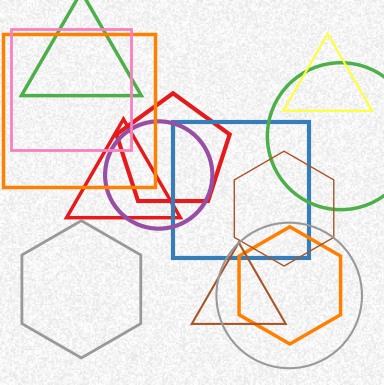[{"shape": "pentagon", "thickness": 3, "radius": 0.77, "center": [0.449, 0.603]}, {"shape": "triangle", "thickness": 2.5, "radius": 0.85, "center": [0.321, 0.52]}, {"shape": "square", "thickness": 3, "radius": 0.88, "center": [0.627, 0.505]}, {"shape": "circle", "thickness": 2.5, "radius": 0.95, "center": [0.885, 0.646]}, {"shape": "triangle", "thickness": 2.5, "radius": 0.9, "center": [0.211, 0.842]}, {"shape": "circle", "thickness": 3, "radius": 0.7, "center": [0.412, 0.545]}, {"shape": "hexagon", "thickness": 2.5, "radius": 0.76, "center": [0.753, 0.259]}, {"shape": "square", "thickness": 2.5, "radius": 0.99, "center": [0.206, 0.713]}, {"shape": "triangle", "thickness": 1.5, "radius": 0.67, "center": [0.851, 0.779]}, {"shape": "triangle", "thickness": 1.5, "radius": 0.7, "center": [0.62, 0.229]}, {"shape": "hexagon", "thickness": 1, "radius": 0.75, "center": [0.738, 0.458]}, {"shape": "square", "thickness": 2, "radius": 0.78, "center": [0.185, 0.768]}, {"shape": "circle", "thickness": 1.5, "radius": 0.95, "center": [0.751, 0.233]}, {"shape": "hexagon", "thickness": 2, "radius": 0.89, "center": [0.211, 0.249]}]